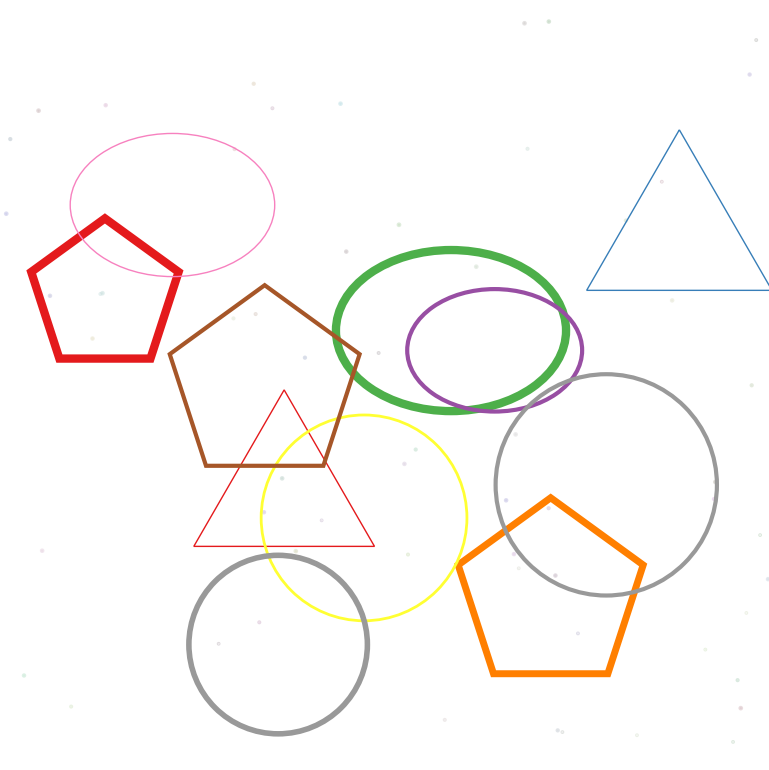[{"shape": "pentagon", "thickness": 3, "radius": 0.5, "center": [0.136, 0.616]}, {"shape": "triangle", "thickness": 0.5, "radius": 0.68, "center": [0.369, 0.358]}, {"shape": "triangle", "thickness": 0.5, "radius": 0.69, "center": [0.882, 0.692]}, {"shape": "oval", "thickness": 3, "radius": 0.75, "center": [0.586, 0.571]}, {"shape": "oval", "thickness": 1.5, "radius": 0.57, "center": [0.642, 0.545]}, {"shape": "pentagon", "thickness": 2.5, "radius": 0.63, "center": [0.715, 0.227]}, {"shape": "circle", "thickness": 1, "radius": 0.67, "center": [0.473, 0.327]}, {"shape": "pentagon", "thickness": 1.5, "radius": 0.65, "center": [0.344, 0.5]}, {"shape": "oval", "thickness": 0.5, "radius": 0.66, "center": [0.224, 0.734]}, {"shape": "circle", "thickness": 2, "radius": 0.58, "center": [0.361, 0.163]}, {"shape": "circle", "thickness": 1.5, "radius": 0.72, "center": [0.787, 0.37]}]